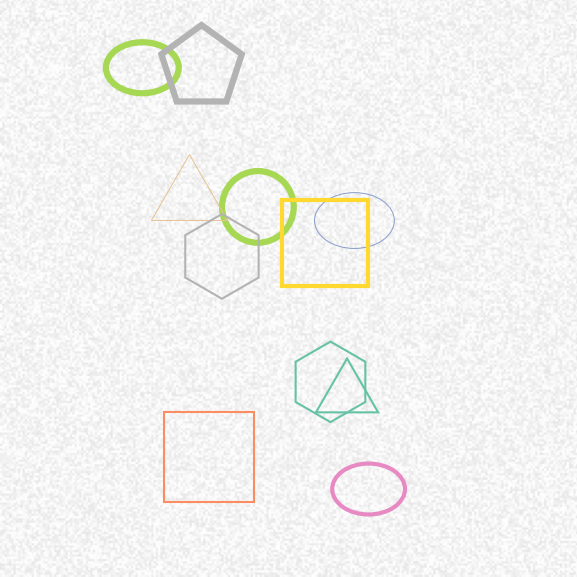[{"shape": "hexagon", "thickness": 1, "radius": 0.35, "center": [0.572, 0.338]}, {"shape": "triangle", "thickness": 1, "radius": 0.31, "center": [0.601, 0.316]}, {"shape": "square", "thickness": 1, "radius": 0.39, "center": [0.362, 0.208]}, {"shape": "oval", "thickness": 0.5, "radius": 0.35, "center": [0.614, 0.617]}, {"shape": "oval", "thickness": 2, "radius": 0.31, "center": [0.638, 0.152]}, {"shape": "oval", "thickness": 3, "radius": 0.32, "center": [0.246, 0.882]}, {"shape": "circle", "thickness": 3, "radius": 0.31, "center": [0.447, 0.641]}, {"shape": "square", "thickness": 2, "radius": 0.37, "center": [0.563, 0.578]}, {"shape": "triangle", "thickness": 0.5, "radius": 0.38, "center": [0.328, 0.655]}, {"shape": "hexagon", "thickness": 1, "radius": 0.37, "center": [0.384, 0.555]}, {"shape": "pentagon", "thickness": 3, "radius": 0.37, "center": [0.349, 0.883]}]